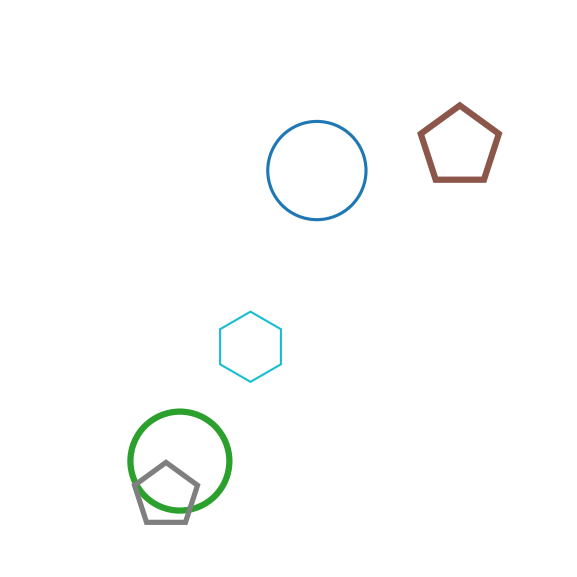[{"shape": "circle", "thickness": 1.5, "radius": 0.43, "center": [0.549, 0.704]}, {"shape": "circle", "thickness": 3, "radius": 0.43, "center": [0.312, 0.201]}, {"shape": "pentagon", "thickness": 3, "radius": 0.36, "center": [0.796, 0.745]}, {"shape": "pentagon", "thickness": 2.5, "radius": 0.29, "center": [0.287, 0.141]}, {"shape": "hexagon", "thickness": 1, "radius": 0.3, "center": [0.434, 0.399]}]